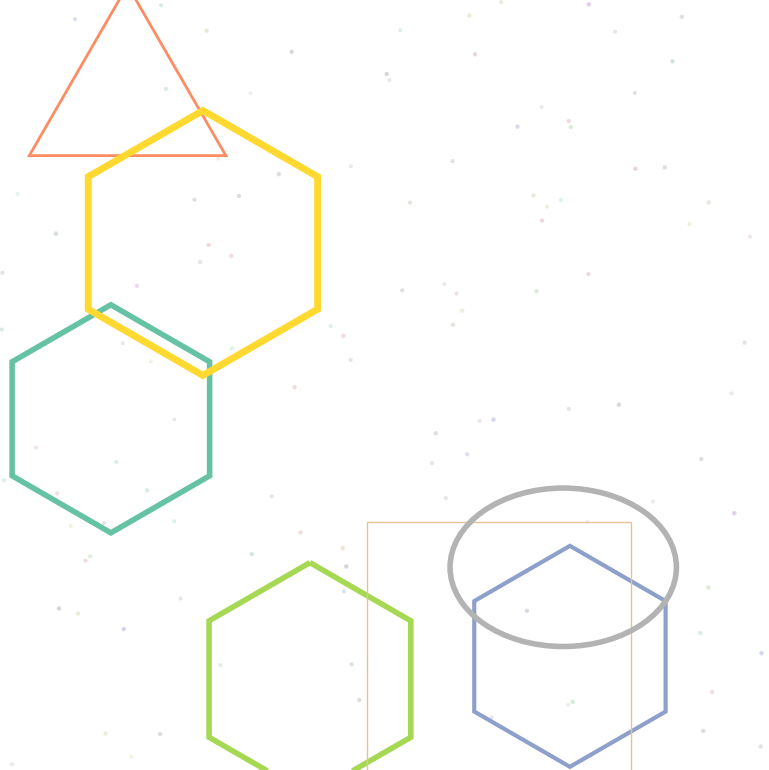[{"shape": "hexagon", "thickness": 2, "radius": 0.74, "center": [0.144, 0.456]}, {"shape": "triangle", "thickness": 1, "radius": 0.74, "center": [0.166, 0.872]}, {"shape": "hexagon", "thickness": 1.5, "radius": 0.72, "center": [0.74, 0.148]}, {"shape": "hexagon", "thickness": 2, "radius": 0.76, "center": [0.403, 0.118]}, {"shape": "hexagon", "thickness": 2.5, "radius": 0.86, "center": [0.264, 0.684]}, {"shape": "square", "thickness": 0.5, "radius": 0.86, "center": [0.648, 0.151]}, {"shape": "oval", "thickness": 2, "radius": 0.73, "center": [0.731, 0.263]}]